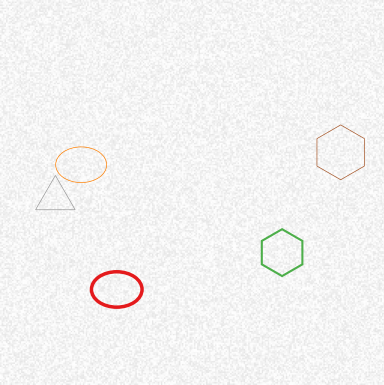[{"shape": "oval", "thickness": 2.5, "radius": 0.33, "center": [0.303, 0.248]}, {"shape": "hexagon", "thickness": 1.5, "radius": 0.3, "center": [0.733, 0.344]}, {"shape": "oval", "thickness": 0.5, "radius": 0.33, "center": [0.211, 0.572]}, {"shape": "hexagon", "thickness": 0.5, "radius": 0.36, "center": [0.885, 0.604]}, {"shape": "triangle", "thickness": 0.5, "radius": 0.3, "center": [0.144, 0.485]}]